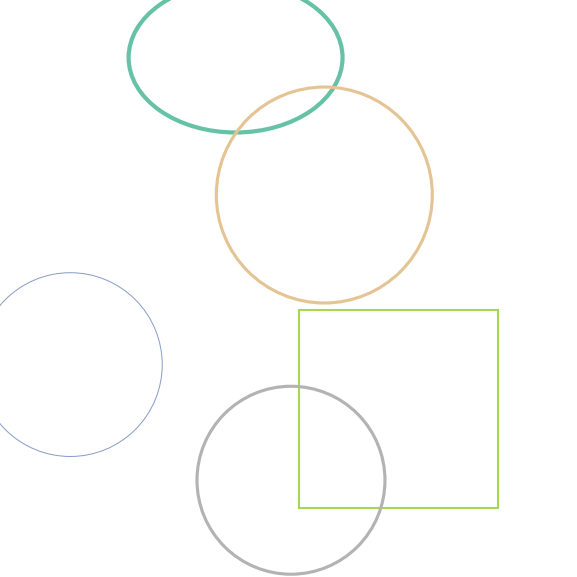[{"shape": "oval", "thickness": 2, "radius": 0.93, "center": [0.408, 0.899]}, {"shape": "circle", "thickness": 0.5, "radius": 0.8, "center": [0.122, 0.368]}, {"shape": "square", "thickness": 1, "radius": 0.86, "center": [0.69, 0.291]}, {"shape": "circle", "thickness": 1.5, "radius": 0.93, "center": [0.562, 0.661]}, {"shape": "circle", "thickness": 1.5, "radius": 0.81, "center": [0.504, 0.168]}]